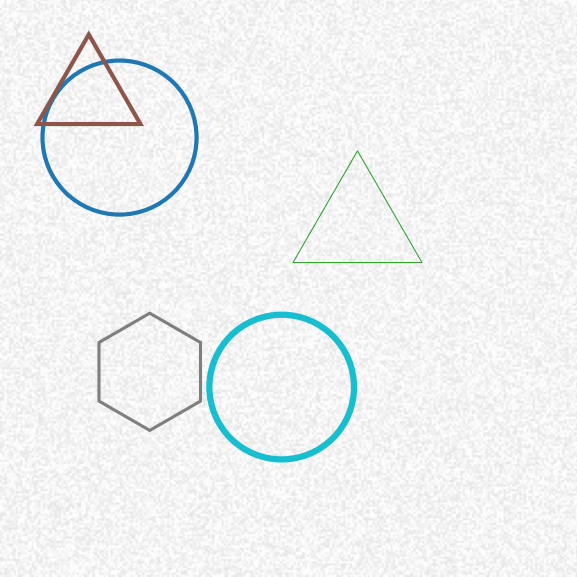[{"shape": "circle", "thickness": 2, "radius": 0.67, "center": [0.207, 0.761]}, {"shape": "triangle", "thickness": 0.5, "radius": 0.64, "center": [0.619, 0.609]}, {"shape": "triangle", "thickness": 2, "radius": 0.52, "center": [0.154, 0.836]}, {"shape": "hexagon", "thickness": 1.5, "radius": 0.51, "center": [0.259, 0.355]}, {"shape": "circle", "thickness": 3, "radius": 0.63, "center": [0.488, 0.329]}]